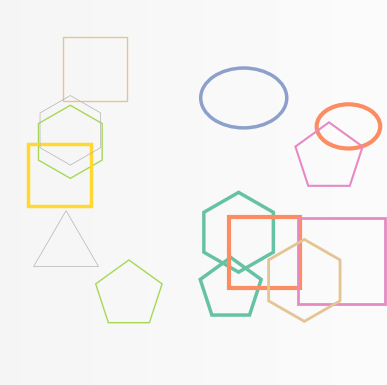[{"shape": "pentagon", "thickness": 2.5, "radius": 0.41, "center": [0.595, 0.249]}, {"shape": "hexagon", "thickness": 2.5, "radius": 0.52, "center": [0.616, 0.397]}, {"shape": "square", "thickness": 3, "radius": 0.45, "center": [0.683, 0.344]}, {"shape": "oval", "thickness": 3, "radius": 0.41, "center": [0.899, 0.672]}, {"shape": "oval", "thickness": 2.5, "radius": 0.56, "center": [0.629, 0.746]}, {"shape": "square", "thickness": 2, "radius": 0.56, "center": [0.881, 0.322]}, {"shape": "pentagon", "thickness": 1.5, "radius": 0.46, "center": [0.849, 0.591]}, {"shape": "hexagon", "thickness": 1, "radius": 0.47, "center": [0.181, 0.632]}, {"shape": "pentagon", "thickness": 1, "radius": 0.45, "center": [0.333, 0.235]}, {"shape": "square", "thickness": 2.5, "radius": 0.4, "center": [0.153, 0.546]}, {"shape": "square", "thickness": 1, "radius": 0.41, "center": [0.244, 0.821]}, {"shape": "hexagon", "thickness": 2, "radius": 0.53, "center": [0.785, 0.272]}, {"shape": "triangle", "thickness": 0.5, "radius": 0.48, "center": [0.17, 0.356]}, {"shape": "hexagon", "thickness": 0.5, "radius": 0.45, "center": [0.182, 0.662]}]